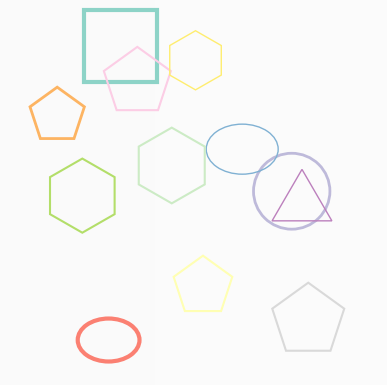[{"shape": "square", "thickness": 3, "radius": 0.47, "center": [0.31, 0.88]}, {"shape": "pentagon", "thickness": 1.5, "radius": 0.4, "center": [0.524, 0.256]}, {"shape": "circle", "thickness": 2, "radius": 0.49, "center": [0.753, 0.503]}, {"shape": "oval", "thickness": 3, "radius": 0.4, "center": [0.28, 0.117]}, {"shape": "oval", "thickness": 1, "radius": 0.46, "center": [0.625, 0.613]}, {"shape": "pentagon", "thickness": 2, "radius": 0.37, "center": [0.148, 0.7]}, {"shape": "hexagon", "thickness": 1.5, "radius": 0.48, "center": [0.212, 0.492]}, {"shape": "pentagon", "thickness": 1.5, "radius": 0.45, "center": [0.354, 0.787]}, {"shape": "pentagon", "thickness": 1.5, "radius": 0.49, "center": [0.795, 0.168]}, {"shape": "triangle", "thickness": 1, "radius": 0.45, "center": [0.779, 0.471]}, {"shape": "hexagon", "thickness": 1.5, "radius": 0.49, "center": [0.443, 0.57]}, {"shape": "hexagon", "thickness": 1, "radius": 0.38, "center": [0.505, 0.843]}]